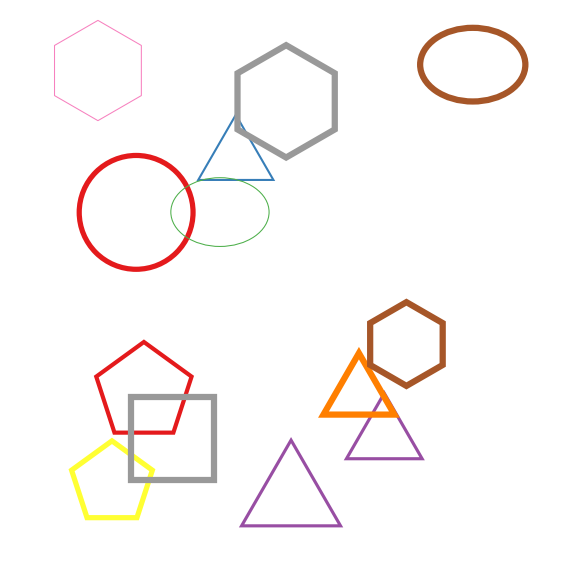[{"shape": "circle", "thickness": 2.5, "radius": 0.49, "center": [0.236, 0.631]}, {"shape": "pentagon", "thickness": 2, "radius": 0.43, "center": [0.249, 0.32]}, {"shape": "triangle", "thickness": 1, "radius": 0.38, "center": [0.408, 0.725]}, {"shape": "oval", "thickness": 0.5, "radius": 0.43, "center": [0.381, 0.632]}, {"shape": "triangle", "thickness": 1.5, "radius": 0.38, "center": [0.665, 0.243]}, {"shape": "triangle", "thickness": 1.5, "radius": 0.49, "center": [0.504, 0.138]}, {"shape": "triangle", "thickness": 3, "radius": 0.35, "center": [0.622, 0.317]}, {"shape": "pentagon", "thickness": 2.5, "radius": 0.37, "center": [0.194, 0.162]}, {"shape": "hexagon", "thickness": 3, "radius": 0.36, "center": [0.704, 0.403]}, {"shape": "oval", "thickness": 3, "radius": 0.46, "center": [0.819, 0.887]}, {"shape": "hexagon", "thickness": 0.5, "radius": 0.43, "center": [0.17, 0.877]}, {"shape": "square", "thickness": 3, "radius": 0.36, "center": [0.298, 0.24]}, {"shape": "hexagon", "thickness": 3, "radius": 0.49, "center": [0.495, 0.824]}]